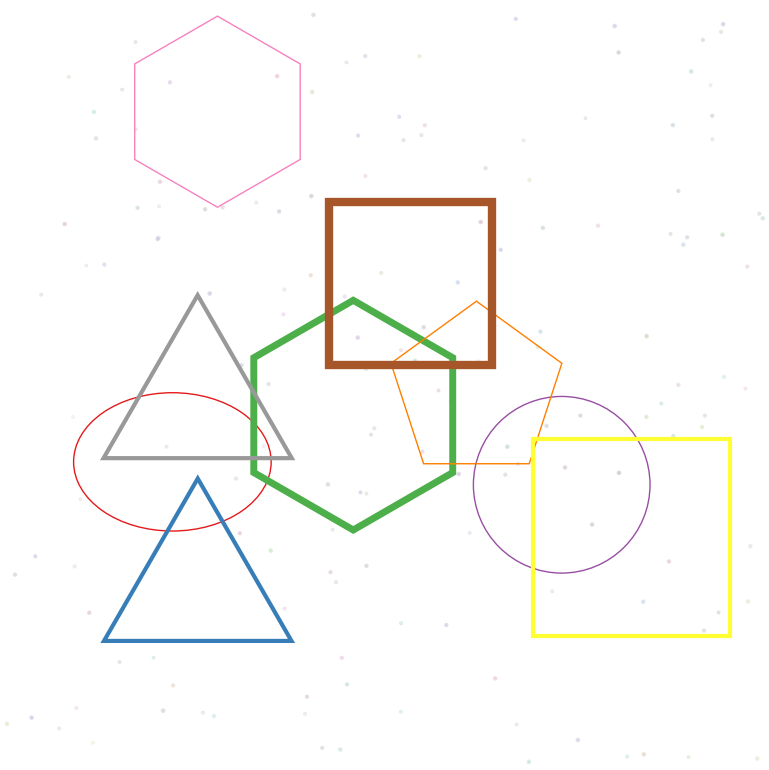[{"shape": "oval", "thickness": 0.5, "radius": 0.64, "center": [0.224, 0.4]}, {"shape": "triangle", "thickness": 1.5, "radius": 0.7, "center": [0.257, 0.238]}, {"shape": "hexagon", "thickness": 2.5, "radius": 0.75, "center": [0.459, 0.461]}, {"shape": "circle", "thickness": 0.5, "radius": 0.57, "center": [0.729, 0.37]}, {"shape": "pentagon", "thickness": 0.5, "radius": 0.58, "center": [0.619, 0.492]}, {"shape": "square", "thickness": 1.5, "radius": 0.64, "center": [0.821, 0.302]}, {"shape": "square", "thickness": 3, "radius": 0.53, "center": [0.533, 0.632]}, {"shape": "hexagon", "thickness": 0.5, "radius": 0.62, "center": [0.282, 0.855]}, {"shape": "triangle", "thickness": 1.5, "radius": 0.71, "center": [0.257, 0.476]}]